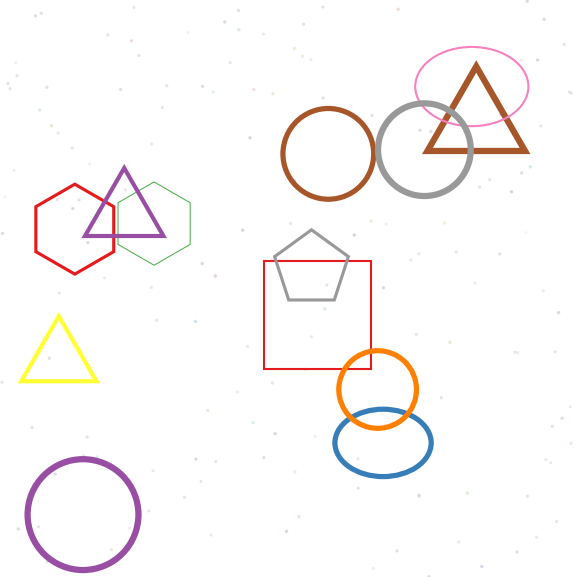[{"shape": "hexagon", "thickness": 1.5, "radius": 0.39, "center": [0.13, 0.602]}, {"shape": "square", "thickness": 1, "radius": 0.47, "center": [0.55, 0.454]}, {"shape": "oval", "thickness": 2.5, "radius": 0.42, "center": [0.663, 0.232]}, {"shape": "hexagon", "thickness": 0.5, "radius": 0.36, "center": [0.267, 0.612]}, {"shape": "circle", "thickness": 3, "radius": 0.48, "center": [0.144, 0.108]}, {"shape": "triangle", "thickness": 2, "radius": 0.39, "center": [0.215, 0.63]}, {"shape": "circle", "thickness": 2.5, "radius": 0.34, "center": [0.654, 0.325]}, {"shape": "triangle", "thickness": 2, "radius": 0.38, "center": [0.102, 0.377]}, {"shape": "triangle", "thickness": 3, "radius": 0.49, "center": [0.825, 0.786]}, {"shape": "circle", "thickness": 2.5, "radius": 0.39, "center": [0.569, 0.733]}, {"shape": "oval", "thickness": 1, "radius": 0.49, "center": [0.817, 0.849]}, {"shape": "circle", "thickness": 3, "radius": 0.4, "center": [0.735, 0.74]}, {"shape": "pentagon", "thickness": 1.5, "radius": 0.34, "center": [0.539, 0.534]}]